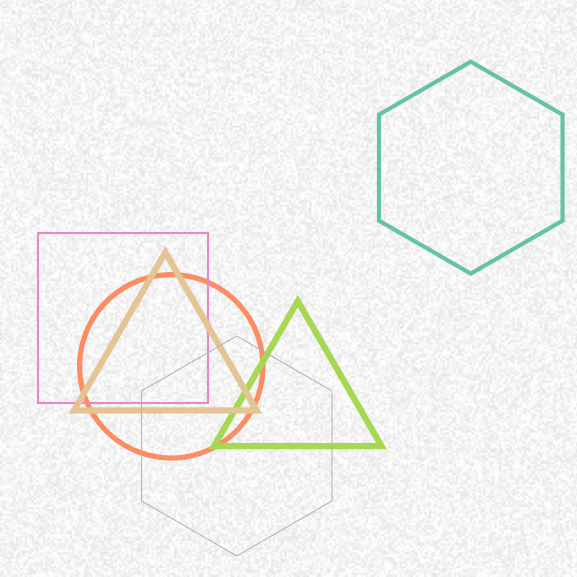[{"shape": "hexagon", "thickness": 2, "radius": 0.92, "center": [0.815, 0.709]}, {"shape": "circle", "thickness": 2.5, "radius": 0.79, "center": [0.297, 0.365]}, {"shape": "square", "thickness": 1, "radius": 0.73, "center": [0.213, 0.449]}, {"shape": "triangle", "thickness": 3, "radius": 0.84, "center": [0.516, 0.31]}, {"shape": "triangle", "thickness": 3, "radius": 0.91, "center": [0.286, 0.38]}, {"shape": "hexagon", "thickness": 0.5, "radius": 0.95, "center": [0.41, 0.227]}]